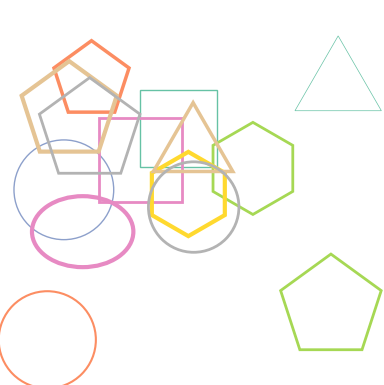[{"shape": "triangle", "thickness": 0.5, "radius": 0.65, "center": [0.878, 0.777]}, {"shape": "square", "thickness": 1, "radius": 0.5, "center": [0.464, 0.667]}, {"shape": "pentagon", "thickness": 2.5, "radius": 0.51, "center": [0.238, 0.792]}, {"shape": "circle", "thickness": 1.5, "radius": 0.63, "center": [0.123, 0.117]}, {"shape": "circle", "thickness": 1, "radius": 0.65, "center": [0.166, 0.507]}, {"shape": "square", "thickness": 2, "radius": 0.54, "center": [0.365, 0.585]}, {"shape": "oval", "thickness": 3, "radius": 0.66, "center": [0.215, 0.398]}, {"shape": "pentagon", "thickness": 2, "radius": 0.69, "center": [0.86, 0.203]}, {"shape": "hexagon", "thickness": 2, "radius": 0.6, "center": [0.657, 0.563]}, {"shape": "hexagon", "thickness": 3, "radius": 0.55, "center": [0.489, 0.496]}, {"shape": "pentagon", "thickness": 3, "radius": 0.65, "center": [0.18, 0.711]}, {"shape": "triangle", "thickness": 2.5, "radius": 0.6, "center": [0.502, 0.614]}, {"shape": "pentagon", "thickness": 2, "radius": 0.69, "center": [0.233, 0.661]}, {"shape": "circle", "thickness": 2, "radius": 0.59, "center": [0.503, 0.462]}]